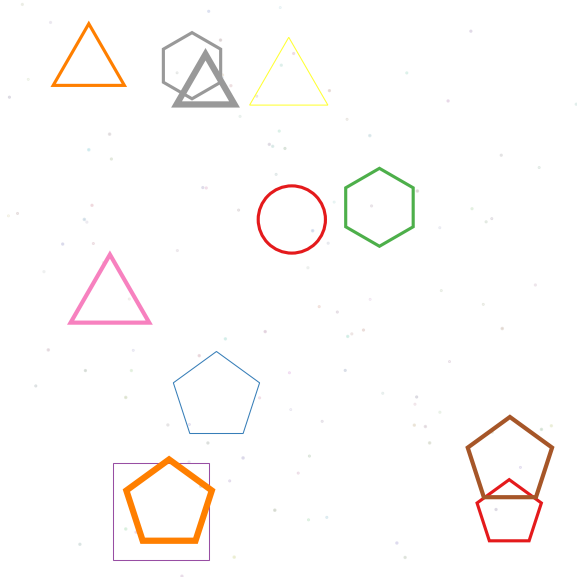[{"shape": "circle", "thickness": 1.5, "radius": 0.29, "center": [0.505, 0.619]}, {"shape": "pentagon", "thickness": 1.5, "radius": 0.29, "center": [0.882, 0.11]}, {"shape": "pentagon", "thickness": 0.5, "radius": 0.39, "center": [0.375, 0.312]}, {"shape": "hexagon", "thickness": 1.5, "radius": 0.34, "center": [0.657, 0.64]}, {"shape": "square", "thickness": 0.5, "radius": 0.42, "center": [0.279, 0.113]}, {"shape": "triangle", "thickness": 1.5, "radius": 0.36, "center": [0.154, 0.887]}, {"shape": "pentagon", "thickness": 3, "radius": 0.39, "center": [0.293, 0.126]}, {"shape": "triangle", "thickness": 0.5, "radius": 0.39, "center": [0.5, 0.856]}, {"shape": "pentagon", "thickness": 2, "radius": 0.38, "center": [0.883, 0.2]}, {"shape": "triangle", "thickness": 2, "radius": 0.39, "center": [0.19, 0.48]}, {"shape": "hexagon", "thickness": 1.5, "radius": 0.29, "center": [0.332, 0.885]}, {"shape": "triangle", "thickness": 3, "radius": 0.29, "center": [0.356, 0.847]}]